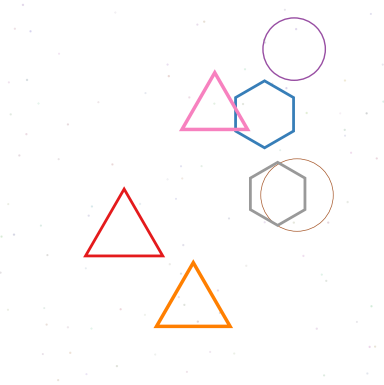[{"shape": "triangle", "thickness": 2, "radius": 0.58, "center": [0.322, 0.393]}, {"shape": "hexagon", "thickness": 2, "radius": 0.43, "center": [0.687, 0.703]}, {"shape": "circle", "thickness": 1, "radius": 0.41, "center": [0.764, 0.872]}, {"shape": "triangle", "thickness": 2.5, "radius": 0.55, "center": [0.502, 0.207]}, {"shape": "circle", "thickness": 0.5, "radius": 0.47, "center": [0.771, 0.493]}, {"shape": "triangle", "thickness": 2.5, "radius": 0.49, "center": [0.558, 0.713]}, {"shape": "hexagon", "thickness": 2, "radius": 0.41, "center": [0.721, 0.496]}]